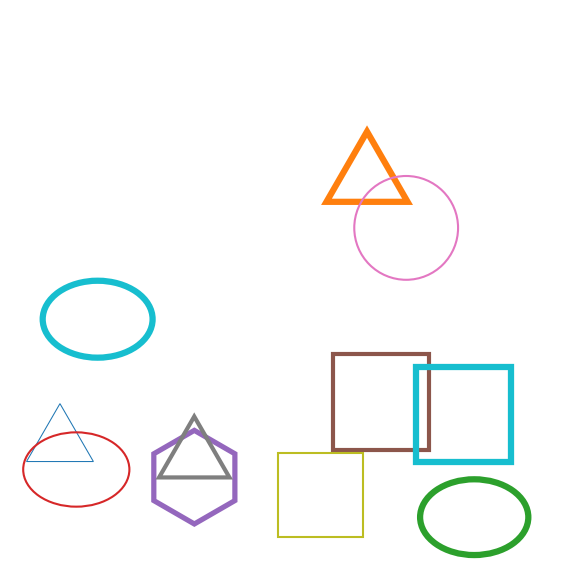[{"shape": "triangle", "thickness": 0.5, "radius": 0.33, "center": [0.104, 0.233]}, {"shape": "triangle", "thickness": 3, "radius": 0.41, "center": [0.636, 0.69]}, {"shape": "oval", "thickness": 3, "radius": 0.47, "center": [0.821, 0.104]}, {"shape": "oval", "thickness": 1, "radius": 0.46, "center": [0.132, 0.186]}, {"shape": "hexagon", "thickness": 2.5, "radius": 0.41, "center": [0.337, 0.173]}, {"shape": "square", "thickness": 2, "radius": 0.42, "center": [0.66, 0.303]}, {"shape": "circle", "thickness": 1, "radius": 0.45, "center": [0.703, 0.605]}, {"shape": "triangle", "thickness": 2, "radius": 0.35, "center": [0.336, 0.208]}, {"shape": "square", "thickness": 1, "radius": 0.37, "center": [0.555, 0.142]}, {"shape": "oval", "thickness": 3, "radius": 0.48, "center": [0.169, 0.446]}, {"shape": "square", "thickness": 3, "radius": 0.41, "center": [0.803, 0.282]}]